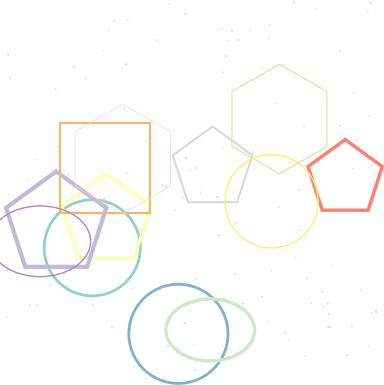[{"shape": "circle", "thickness": 2, "radius": 0.62, "center": [0.24, 0.356]}, {"shape": "pentagon", "thickness": 2.5, "radius": 0.61, "center": [0.276, 0.427]}, {"shape": "pentagon", "thickness": 3, "radius": 0.68, "center": [0.146, 0.418]}, {"shape": "pentagon", "thickness": 2.5, "radius": 0.51, "center": [0.897, 0.536]}, {"shape": "circle", "thickness": 2, "radius": 0.64, "center": [0.463, 0.133]}, {"shape": "square", "thickness": 1.5, "radius": 0.59, "center": [0.272, 0.564]}, {"shape": "hexagon", "thickness": 0.5, "radius": 0.71, "center": [0.726, 0.691]}, {"shape": "hexagon", "thickness": 0.5, "radius": 0.71, "center": [0.319, 0.587]}, {"shape": "pentagon", "thickness": 1.5, "radius": 0.54, "center": [0.552, 0.563]}, {"shape": "oval", "thickness": 1, "radius": 0.66, "center": [0.104, 0.373]}, {"shape": "oval", "thickness": 2.5, "radius": 0.58, "center": [0.546, 0.143]}, {"shape": "circle", "thickness": 1, "radius": 0.61, "center": [0.705, 0.477]}]